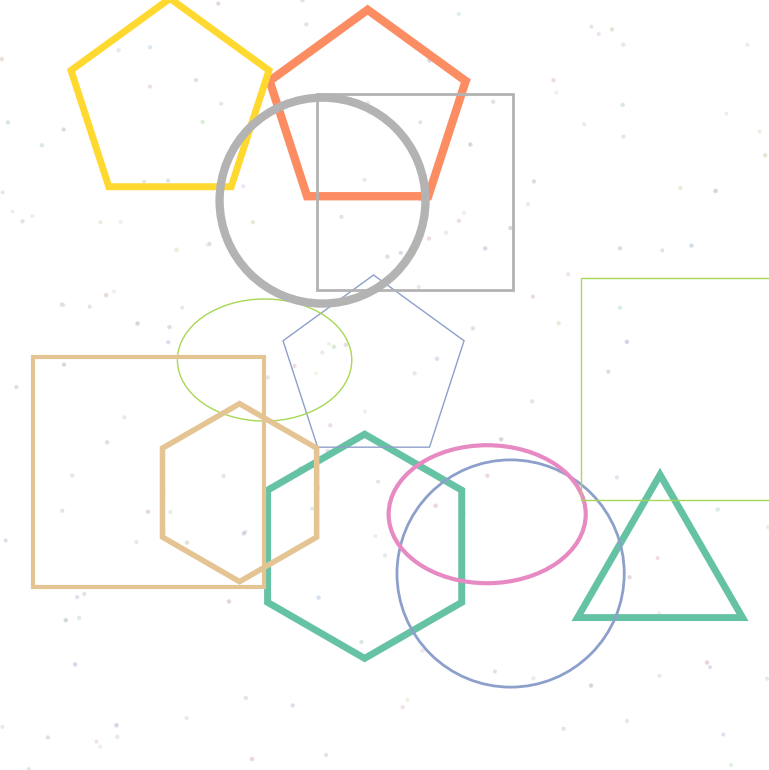[{"shape": "triangle", "thickness": 2.5, "radius": 0.62, "center": [0.857, 0.26]}, {"shape": "hexagon", "thickness": 2.5, "radius": 0.73, "center": [0.474, 0.291]}, {"shape": "pentagon", "thickness": 3, "radius": 0.67, "center": [0.477, 0.853]}, {"shape": "pentagon", "thickness": 0.5, "radius": 0.62, "center": [0.485, 0.519]}, {"shape": "circle", "thickness": 1, "radius": 0.74, "center": [0.663, 0.255]}, {"shape": "oval", "thickness": 1.5, "radius": 0.64, "center": [0.633, 0.332]}, {"shape": "square", "thickness": 0.5, "radius": 0.72, "center": [0.899, 0.495]}, {"shape": "oval", "thickness": 0.5, "radius": 0.57, "center": [0.344, 0.532]}, {"shape": "pentagon", "thickness": 2.5, "radius": 0.68, "center": [0.221, 0.867]}, {"shape": "square", "thickness": 1.5, "radius": 0.75, "center": [0.193, 0.387]}, {"shape": "hexagon", "thickness": 2, "radius": 0.58, "center": [0.311, 0.36]}, {"shape": "circle", "thickness": 3, "radius": 0.67, "center": [0.419, 0.739]}, {"shape": "square", "thickness": 1, "radius": 0.64, "center": [0.539, 0.751]}]